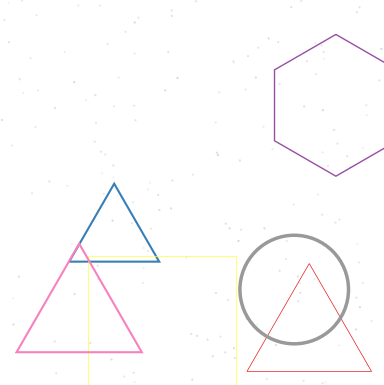[{"shape": "triangle", "thickness": 0.5, "radius": 0.93, "center": [0.803, 0.129]}, {"shape": "triangle", "thickness": 1.5, "radius": 0.67, "center": [0.297, 0.388]}, {"shape": "hexagon", "thickness": 1, "radius": 0.92, "center": [0.872, 0.726]}, {"shape": "square", "thickness": 0.5, "radius": 0.96, "center": [0.421, 0.141]}, {"shape": "triangle", "thickness": 1.5, "radius": 0.94, "center": [0.206, 0.179]}, {"shape": "circle", "thickness": 2.5, "radius": 0.71, "center": [0.764, 0.248]}]